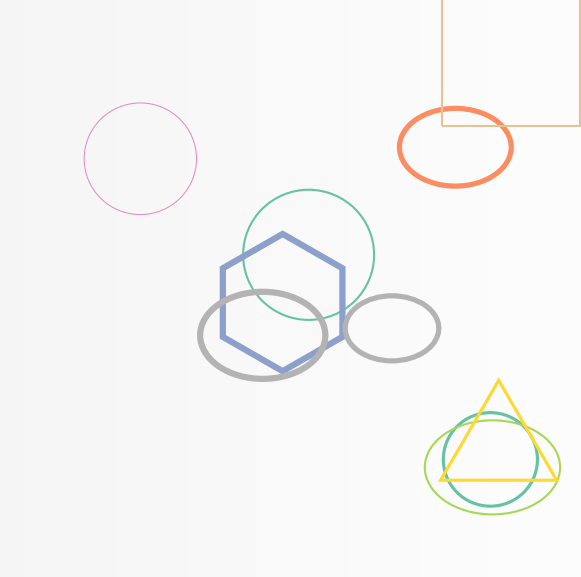[{"shape": "circle", "thickness": 1.5, "radius": 0.4, "center": [0.844, 0.204]}, {"shape": "circle", "thickness": 1, "radius": 0.56, "center": [0.531, 0.558]}, {"shape": "oval", "thickness": 2.5, "radius": 0.48, "center": [0.783, 0.744]}, {"shape": "hexagon", "thickness": 3, "radius": 0.59, "center": [0.486, 0.475]}, {"shape": "circle", "thickness": 0.5, "radius": 0.48, "center": [0.241, 0.724]}, {"shape": "oval", "thickness": 1, "radius": 0.58, "center": [0.847, 0.19]}, {"shape": "triangle", "thickness": 1.5, "radius": 0.58, "center": [0.858, 0.225]}, {"shape": "square", "thickness": 1, "radius": 0.59, "center": [0.879, 0.899]}, {"shape": "oval", "thickness": 3, "radius": 0.54, "center": [0.452, 0.418]}, {"shape": "oval", "thickness": 2.5, "radius": 0.4, "center": [0.674, 0.431]}]